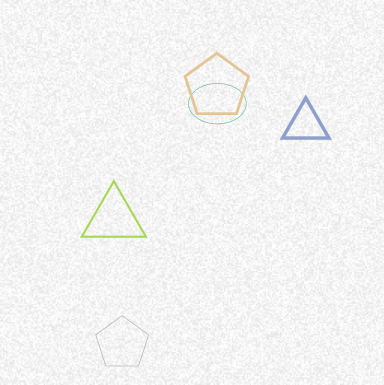[{"shape": "oval", "thickness": 0.5, "radius": 0.38, "center": [0.565, 0.731]}, {"shape": "triangle", "thickness": 2.5, "radius": 0.35, "center": [0.794, 0.676]}, {"shape": "triangle", "thickness": 1.5, "radius": 0.48, "center": [0.296, 0.433]}, {"shape": "pentagon", "thickness": 2, "radius": 0.43, "center": [0.563, 0.775]}, {"shape": "pentagon", "thickness": 0.5, "radius": 0.36, "center": [0.317, 0.108]}]